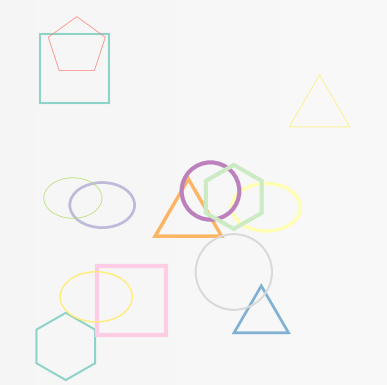[{"shape": "hexagon", "thickness": 1.5, "radius": 0.44, "center": [0.17, 0.1]}, {"shape": "square", "thickness": 1.5, "radius": 0.45, "center": [0.192, 0.822]}, {"shape": "oval", "thickness": 2.5, "radius": 0.44, "center": [0.687, 0.462]}, {"shape": "oval", "thickness": 2, "radius": 0.42, "center": [0.264, 0.467]}, {"shape": "pentagon", "thickness": 0.5, "radius": 0.39, "center": [0.198, 0.879]}, {"shape": "triangle", "thickness": 2, "radius": 0.41, "center": [0.674, 0.176]}, {"shape": "triangle", "thickness": 2.5, "radius": 0.5, "center": [0.486, 0.436]}, {"shape": "oval", "thickness": 0.5, "radius": 0.38, "center": [0.188, 0.486]}, {"shape": "square", "thickness": 3, "radius": 0.45, "center": [0.339, 0.22]}, {"shape": "circle", "thickness": 1.5, "radius": 0.49, "center": [0.604, 0.294]}, {"shape": "circle", "thickness": 3, "radius": 0.37, "center": [0.543, 0.504]}, {"shape": "hexagon", "thickness": 3, "radius": 0.42, "center": [0.603, 0.489]}, {"shape": "oval", "thickness": 1, "radius": 0.47, "center": [0.248, 0.229]}, {"shape": "triangle", "thickness": 0.5, "radius": 0.45, "center": [0.825, 0.715]}]